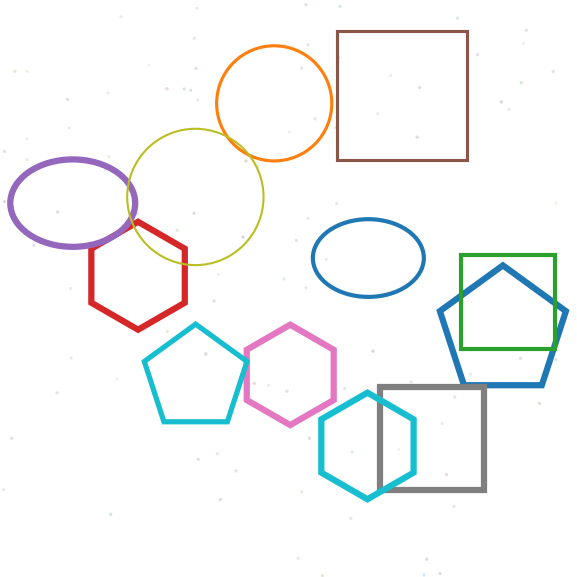[{"shape": "oval", "thickness": 2, "radius": 0.48, "center": [0.638, 0.552]}, {"shape": "pentagon", "thickness": 3, "radius": 0.57, "center": [0.871, 0.425]}, {"shape": "circle", "thickness": 1.5, "radius": 0.5, "center": [0.475, 0.82]}, {"shape": "square", "thickness": 2, "radius": 0.41, "center": [0.88, 0.476]}, {"shape": "hexagon", "thickness": 3, "radius": 0.47, "center": [0.239, 0.522]}, {"shape": "oval", "thickness": 3, "radius": 0.54, "center": [0.126, 0.647]}, {"shape": "square", "thickness": 1.5, "radius": 0.56, "center": [0.696, 0.834]}, {"shape": "hexagon", "thickness": 3, "radius": 0.43, "center": [0.503, 0.35]}, {"shape": "square", "thickness": 3, "radius": 0.45, "center": [0.748, 0.24]}, {"shape": "circle", "thickness": 1, "radius": 0.59, "center": [0.338, 0.658]}, {"shape": "pentagon", "thickness": 2.5, "radius": 0.47, "center": [0.339, 0.344]}, {"shape": "hexagon", "thickness": 3, "radius": 0.46, "center": [0.636, 0.227]}]